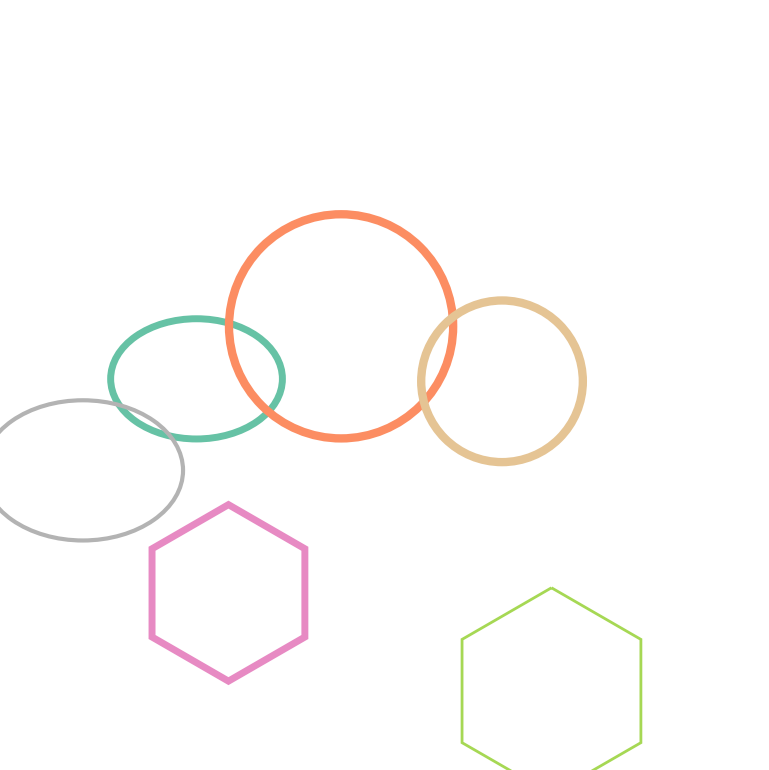[{"shape": "oval", "thickness": 2.5, "radius": 0.56, "center": [0.255, 0.508]}, {"shape": "circle", "thickness": 3, "radius": 0.73, "center": [0.443, 0.576]}, {"shape": "hexagon", "thickness": 2.5, "radius": 0.57, "center": [0.297, 0.23]}, {"shape": "hexagon", "thickness": 1, "radius": 0.67, "center": [0.716, 0.103]}, {"shape": "circle", "thickness": 3, "radius": 0.52, "center": [0.652, 0.505]}, {"shape": "oval", "thickness": 1.5, "radius": 0.65, "center": [0.108, 0.389]}]